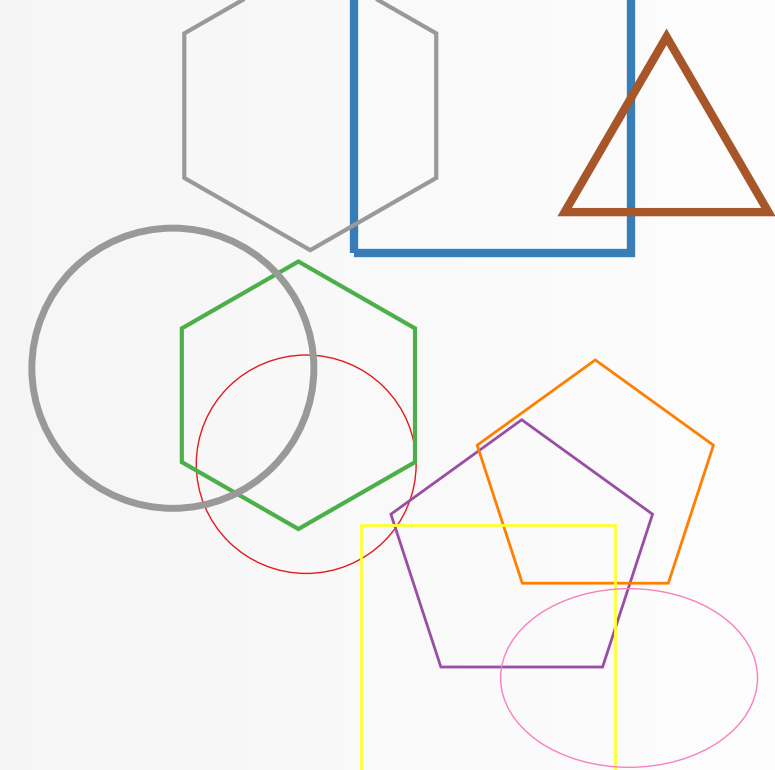[{"shape": "circle", "thickness": 0.5, "radius": 0.71, "center": [0.395, 0.397]}, {"shape": "square", "thickness": 3, "radius": 0.89, "center": [0.636, 0.85]}, {"shape": "hexagon", "thickness": 1.5, "radius": 0.87, "center": [0.385, 0.487]}, {"shape": "pentagon", "thickness": 1, "radius": 0.89, "center": [0.673, 0.277]}, {"shape": "pentagon", "thickness": 1, "radius": 0.8, "center": [0.768, 0.372]}, {"shape": "square", "thickness": 1, "radius": 0.82, "center": [0.63, 0.154]}, {"shape": "triangle", "thickness": 3, "radius": 0.76, "center": [0.86, 0.8]}, {"shape": "oval", "thickness": 0.5, "radius": 0.83, "center": [0.812, 0.119]}, {"shape": "hexagon", "thickness": 1.5, "radius": 0.94, "center": [0.4, 0.863]}, {"shape": "circle", "thickness": 2.5, "radius": 0.91, "center": [0.223, 0.522]}]